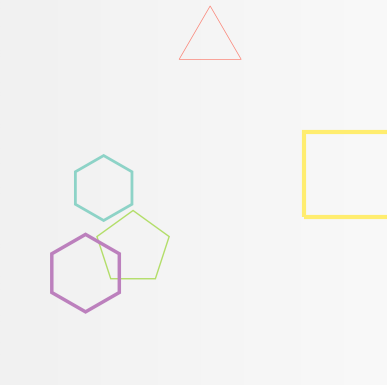[{"shape": "hexagon", "thickness": 2, "radius": 0.42, "center": [0.268, 0.512]}, {"shape": "triangle", "thickness": 0.5, "radius": 0.46, "center": [0.542, 0.892]}, {"shape": "pentagon", "thickness": 1, "radius": 0.49, "center": [0.343, 0.355]}, {"shape": "hexagon", "thickness": 2.5, "radius": 0.5, "center": [0.221, 0.291]}, {"shape": "square", "thickness": 3, "radius": 0.55, "center": [0.896, 0.546]}]